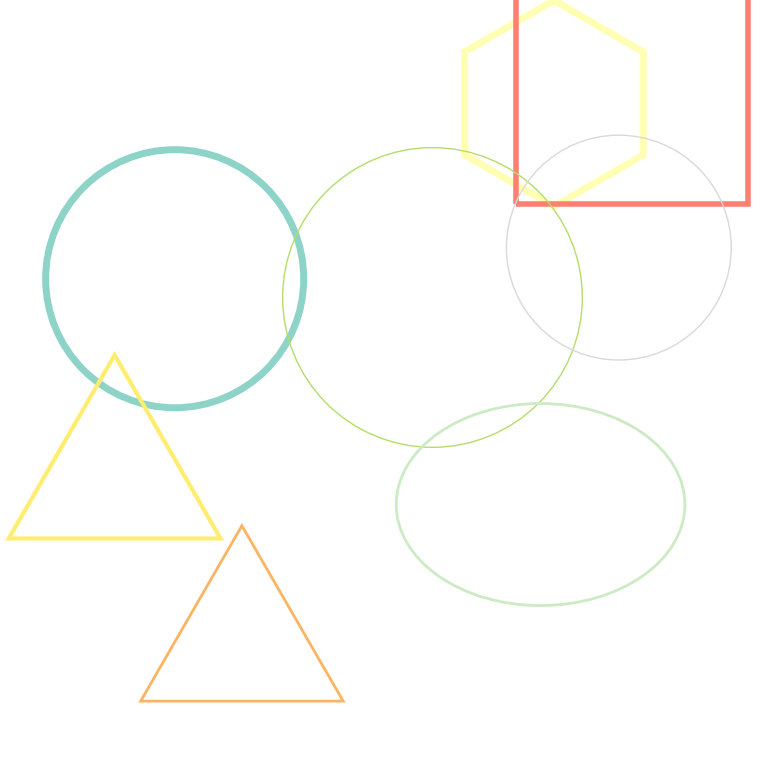[{"shape": "circle", "thickness": 2.5, "radius": 0.84, "center": [0.227, 0.638]}, {"shape": "hexagon", "thickness": 2.5, "radius": 0.67, "center": [0.719, 0.866]}, {"shape": "square", "thickness": 2, "radius": 0.75, "center": [0.821, 0.885]}, {"shape": "triangle", "thickness": 1, "radius": 0.76, "center": [0.314, 0.165]}, {"shape": "circle", "thickness": 0.5, "radius": 0.97, "center": [0.562, 0.614]}, {"shape": "circle", "thickness": 0.5, "radius": 0.73, "center": [0.804, 0.678]}, {"shape": "oval", "thickness": 1, "radius": 0.94, "center": [0.702, 0.345]}, {"shape": "triangle", "thickness": 1.5, "radius": 0.79, "center": [0.149, 0.38]}]